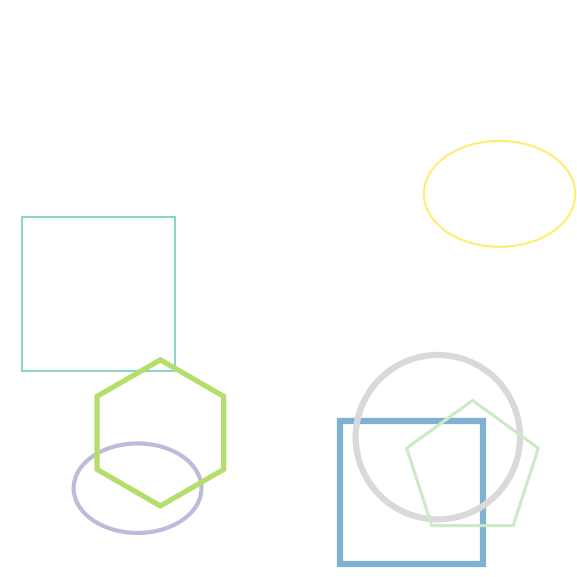[{"shape": "square", "thickness": 1, "radius": 0.67, "center": [0.171, 0.49]}, {"shape": "oval", "thickness": 2, "radius": 0.55, "center": [0.238, 0.154]}, {"shape": "square", "thickness": 3, "radius": 0.62, "center": [0.713, 0.147]}, {"shape": "hexagon", "thickness": 2.5, "radius": 0.63, "center": [0.278, 0.25]}, {"shape": "circle", "thickness": 3, "radius": 0.71, "center": [0.758, 0.242]}, {"shape": "pentagon", "thickness": 1.5, "radius": 0.6, "center": [0.818, 0.186]}, {"shape": "oval", "thickness": 1, "radius": 0.66, "center": [0.865, 0.663]}]